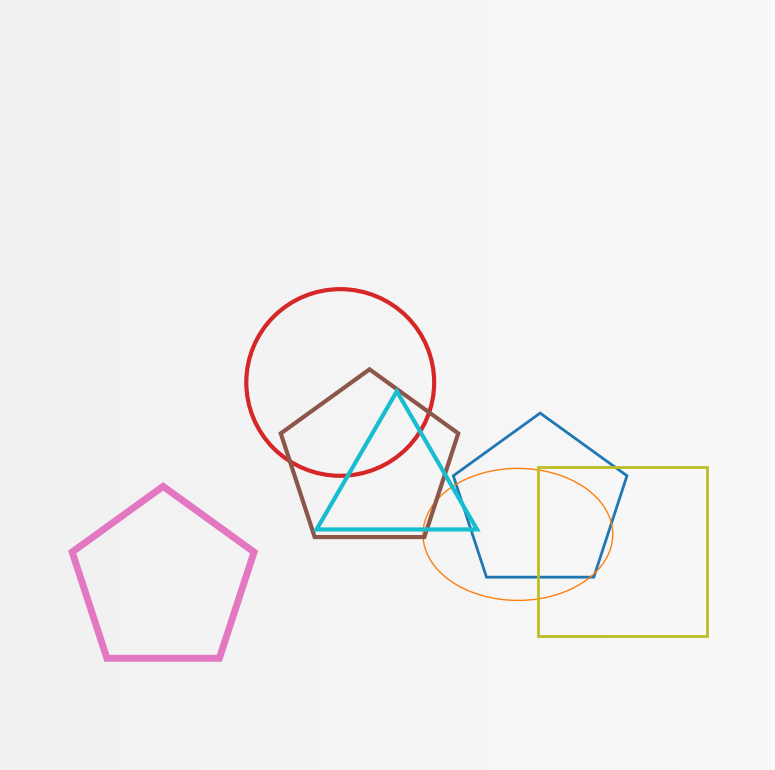[{"shape": "pentagon", "thickness": 1, "radius": 0.59, "center": [0.697, 0.346]}, {"shape": "oval", "thickness": 0.5, "radius": 0.61, "center": [0.668, 0.306]}, {"shape": "circle", "thickness": 1.5, "radius": 0.61, "center": [0.439, 0.503]}, {"shape": "pentagon", "thickness": 1.5, "radius": 0.6, "center": [0.477, 0.4]}, {"shape": "pentagon", "thickness": 2.5, "radius": 0.62, "center": [0.21, 0.245]}, {"shape": "square", "thickness": 1, "radius": 0.55, "center": [0.803, 0.284]}, {"shape": "triangle", "thickness": 1.5, "radius": 0.6, "center": [0.512, 0.372]}]